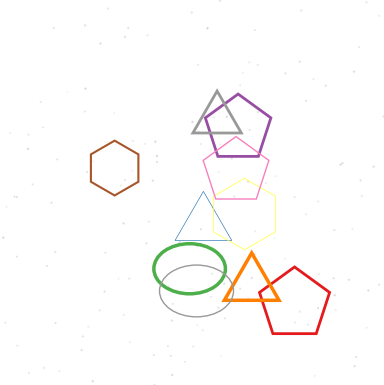[{"shape": "pentagon", "thickness": 2, "radius": 0.48, "center": [0.765, 0.211]}, {"shape": "triangle", "thickness": 0.5, "radius": 0.43, "center": [0.528, 0.418]}, {"shape": "oval", "thickness": 2.5, "radius": 0.46, "center": [0.493, 0.302]}, {"shape": "pentagon", "thickness": 2, "radius": 0.45, "center": [0.618, 0.666]}, {"shape": "triangle", "thickness": 2.5, "radius": 0.41, "center": [0.654, 0.261]}, {"shape": "hexagon", "thickness": 0.5, "radius": 0.46, "center": [0.635, 0.444]}, {"shape": "hexagon", "thickness": 1.5, "radius": 0.36, "center": [0.298, 0.563]}, {"shape": "pentagon", "thickness": 1, "radius": 0.45, "center": [0.613, 0.556]}, {"shape": "oval", "thickness": 1, "radius": 0.48, "center": [0.51, 0.244]}, {"shape": "triangle", "thickness": 2, "radius": 0.36, "center": [0.564, 0.691]}]